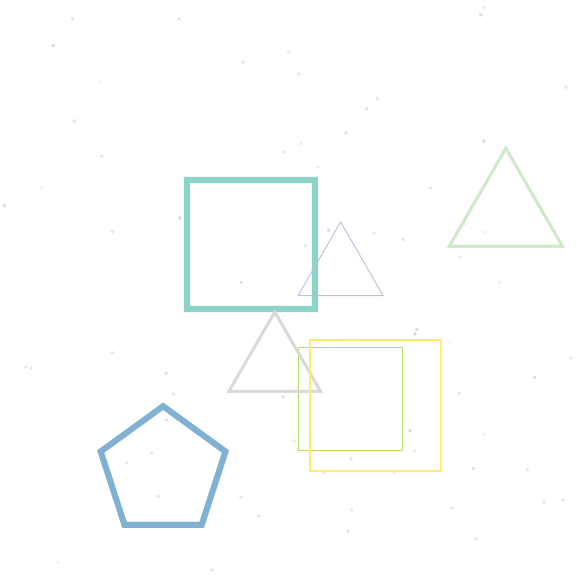[{"shape": "square", "thickness": 3, "radius": 0.56, "center": [0.435, 0.576]}, {"shape": "triangle", "thickness": 0.5, "radius": 0.43, "center": [0.59, 0.53]}, {"shape": "pentagon", "thickness": 3, "radius": 0.57, "center": [0.282, 0.182]}, {"shape": "square", "thickness": 0.5, "radius": 0.45, "center": [0.606, 0.309]}, {"shape": "triangle", "thickness": 1.5, "radius": 0.46, "center": [0.476, 0.367]}, {"shape": "triangle", "thickness": 1.5, "radius": 0.57, "center": [0.876, 0.629]}, {"shape": "square", "thickness": 1, "radius": 0.57, "center": [0.649, 0.297]}]